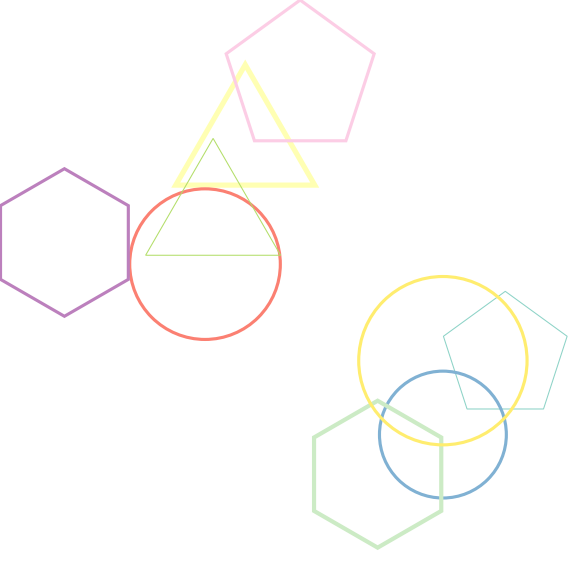[{"shape": "pentagon", "thickness": 0.5, "radius": 0.56, "center": [0.875, 0.382]}, {"shape": "triangle", "thickness": 2.5, "radius": 0.69, "center": [0.425, 0.748]}, {"shape": "circle", "thickness": 1.5, "radius": 0.65, "center": [0.355, 0.542]}, {"shape": "circle", "thickness": 1.5, "radius": 0.55, "center": [0.767, 0.247]}, {"shape": "triangle", "thickness": 0.5, "radius": 0.67, "center": [0.369, 0.625]}, {"shape": "pentagon", "thickness": 1.5, "radius": 0.67, "center": [0.52, 0.864]}, {"shape": "hexagon", "thickness": 1.5, "radius": 0.64, "center": [0.112, 0.579]}, {"shape": "hexagon", "thickness": 2, "radius": 0.64, "center": [0.654, 0.178]}, {"shape": "circle", "thickness": 1.5, "radius": 0.73, "center": [0.767, 0.375]}]